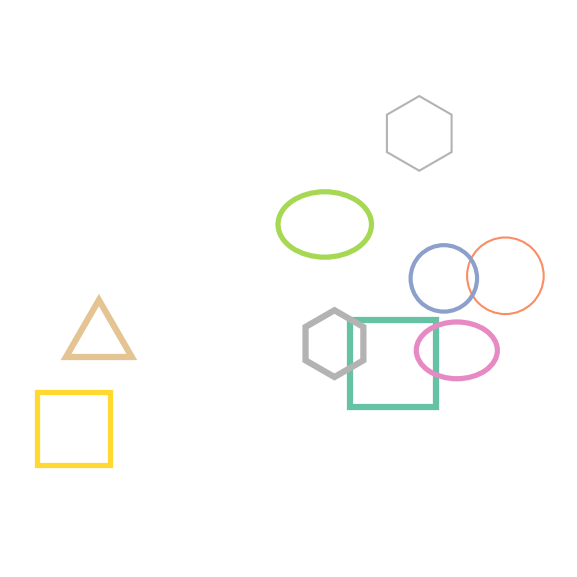[{"shape": "square", "thickness": 3, "radius": 0.37, "center": [0.68, 0.37]}, {"shape": "circle", "thickness": 1, "radius": 0.33, "center": [0.875, 0.522]}, {"shape": "circle", "thickness": 2, "radius": 0.29, "center": [0.769, 0.517]}, {"shape": "oval", "thickness": 2.5, "radius": 0.35, "center": [0.791, 0.392]}, {"shape": "oval", "thickness": 2.5, "radius": 0.4, "center": [0.562, 0.61]}, {"shape": "square", "thickness": 2.5, "radius": 0.32, "center": [0.127, 0.257]}, {"shape": "triangle", "thickness": 3, "radius": 0.33, "center": [0.171, 0.414]}, {"shape": "hexagon", "thickness": 3, "radius": 0.29, "center": [0.579, 0.404]}, {"shape": "hexagon", "thickness": 1, "radius": 0.32, "center": [0.726, 0.768]}]